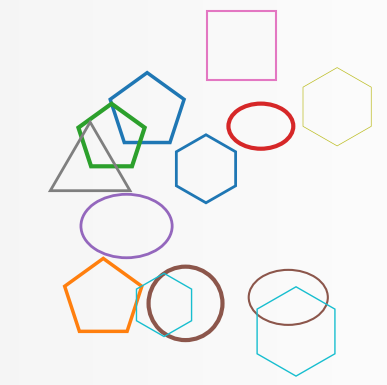[{"shape": "hexagon", "thickness": 2, "radius": 0.44, "center": [0.532, 0.562]}, {"shape": "pentagon", "thickness": 2.5, "radius": 0.5, "center": [0.38, 0.711]}, {"shape": "pentagon", "thickness": 2.5, "radius": 0.52, "center": [0.266, 0.224]}, {"shape": "pentagon", "thickness": 3, "radius": 0.45, "center": [0.288, 0.641]}, {"shape": "oval", "thickness": 3, "radius": 0.42, "center": [0.673, 0.672]}, {"shape": "oval", "thickness": 2, "radius": 0.59, "center": [0.327, 0.413]}, {"shape": "oval", "thickness": 1.5, "radius": 0.51, "center": [0.744, 0.228]}, {"shape": "circle", "thickness": 3, "radius": 0.48, "center": [0.479, 0.212]}, {"shape": "square", "thickness": 1.5, "radius": 0.45, "center": [0.623, 0.882]}, {"shape": "triangle", "thickness": 2, "radius": 0.59, "center": [0.233, 0.564]}, {"shape": "hexagon", "thickness": 0.5, "radius": 0.51, "center": [0.87, 0.723]}, {"shape": "hexagon", "thickness": 1, "radius": 0.58, "center": [0.764, 0.139]}, {"shape": "hexagon", "thickness": 1, "radius": 0.41, "center": [0.423, 0.208]}]